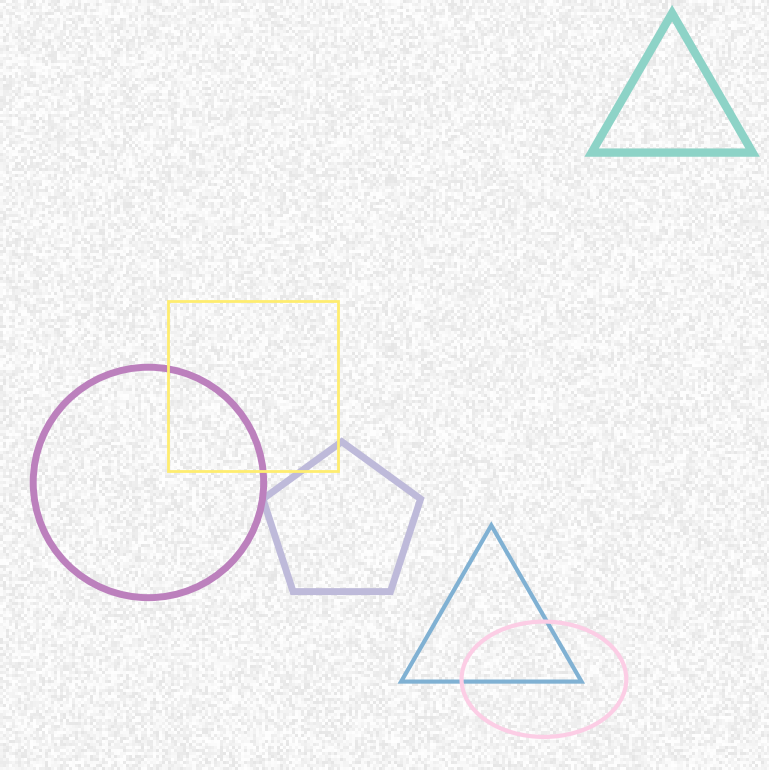[{"shape": "triangle", "thickness": 3, "radius": 0.6, "center": [0.873, 0.862]}, {"shape": "pentagon", "thickness": 2.5, "radius": 0.54, "center": [0.444, 0.319]}, {"shape": "triangle", "thickness": 1.5, "radius": 0.68, "center": [0.638, 0.182]}, {"shape": "oval", "thickness": 1.5, "radius": 0.53, "center": [0.706, 0.118]}, {"shape": "circle", "thickness": 2.5, "radius": 0.75, "center": [0.193, 0.373]}, {"shape": "square", "thickness": 1, "radius": 0.55, "center": [0.329, 0.499]}]